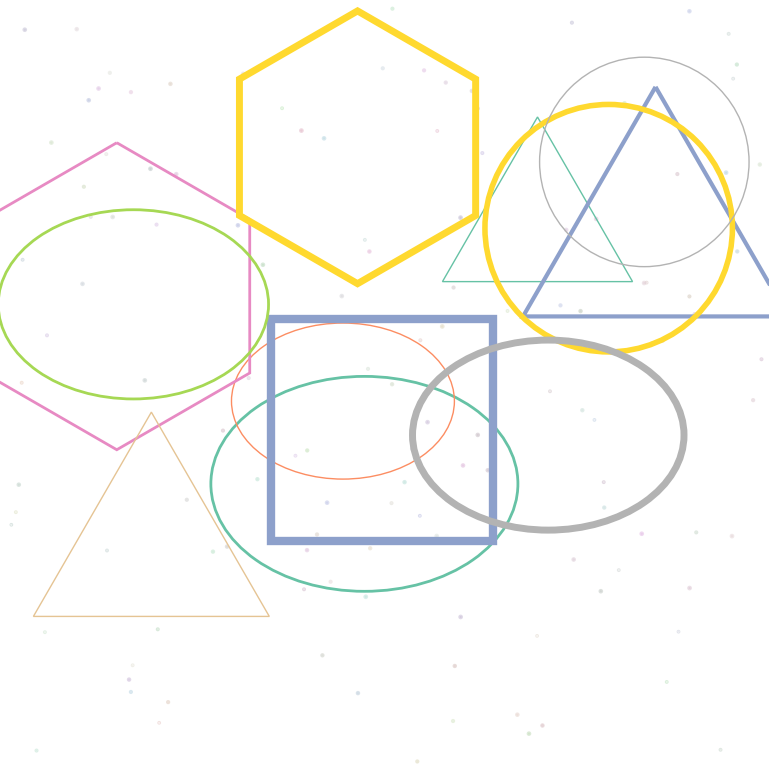[{"shape": "triangle", "thickness": 0.5, "radius": 0.71, "center": [0.698, 0.706]}, {"shape": "oval", "thickness": 1, "radius": 1.0, "center": [0.473, 0.372]}, {"shape": "oval", "thickness": 0.5, "radius": 0.72, "center": [0.445, 0.479]}, {"shape": "triangle", "thickness": 1.5, "radius": 0.99, "center": [0.851, 0.688]}, {"shape": "square", "thickness": 3, "radius": 0.72, "center": [0.496, 0.442]}, {"shape": "hexagon", "thickness": 1, "radius": 1.0, "center": [0.152, 0.615]}, {"shape": "oval", "thickness": 1, "radius": 0.88, "center": [0.173, 0.605]}, {"shape": "circle", "thickness": 2, "radius": 0.8, "center": [0.79, 0.704]}, {"shape": "hexagon", "thickness": 2.5, "radius": 0.89, "center": [0.464, 0.809]}, {"shape": "triangle", "thickness": 0.5, "radius": 0.88, "center": [0.197, 0.288]}, {"shape": "oval", "thickness": 2.5, "radius": 0.88, "center": [0.712, 0.435]}, {"shape": "circle", "thickness": 0.5, "radius": 0.68, "center": [0.837, 0.79]}]